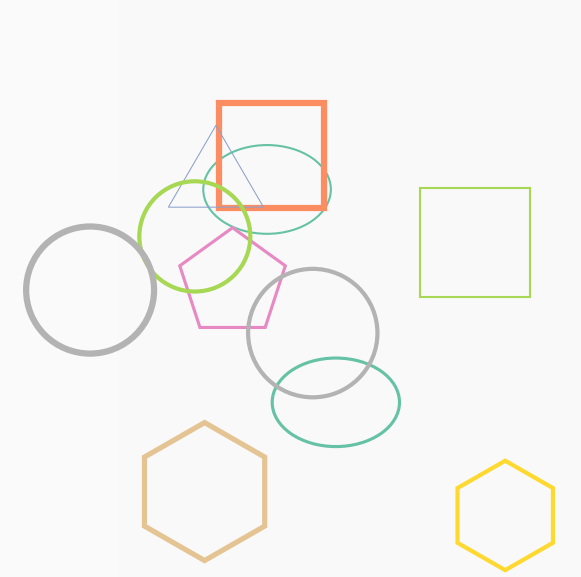[{"shape": "oval", "thickness": 1.5, "radius": 0.55, "center": [0.578, 0.302]}, {"shape": "oval", "thickness": 1, "radius": 0.55, "center": [0.459, 0.671]}, {"shape": "square", "thickness": 3, "radius": 0.45, "center": [0.467, 0.729]}, {"shape": "triangle", "thickness": 0.5, "radius": 0.47, "center": [0.372, 0.688]}, {"shape": "pentagon", "thickness": 1.5, "radius": 0.48, "center": [0.4, 0.509]}, {"shape": "square", "thickness": 1, "radius": 0.47, "center": [0.818, 0.579]}, {"shape": "circle", "thickness": 2, "radius": 0.48, "center": [0.335, 0.59]}, {"shape": "hexagon", "thickness": 2, "radius": 0.47, "center": [0.869, 0.107]}, {"shape": "hexagon", "thickness": 2.5, "radius": 0.6, "center": [0.352, 0.148]}, {"shape": "circle", "thickness": 3, "radius": 0.55, "center": [0.155, 0.497]}, {"shape": "circle", "thickness": 2, "radius": 0.56, "center": [0.538, 0.422]}]